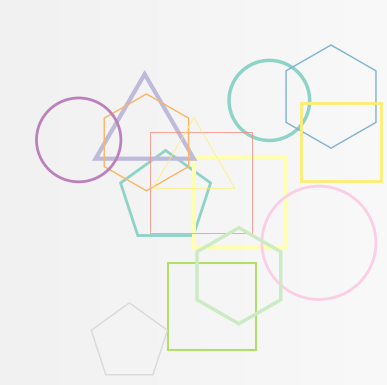[{"shape": "pentagon", "thickness": 2, "radius": 0.61, "center": [0.427, 0.487]}, {"shape": "circle", "thickness": 2.5, "radius": 0.52, "center": [0.695, 0.739]}, {"shape": "square", "thickness": 3, "radius": 0.59, "center": [0.619, 0.473]}, {"shape": "triangle", "thickness": 3, "radius": 0.73, "center": [0.373, 0.661]}, {"shape": "square", "thickness": 0.5, "radius": 0.66, "center": [0.519, 0.526]}, {"shape": "hexagon", "thickness": 1, "radius": 0.67, "center": [0.854, 0.749]}, {"shape": "hexagon", "thickness": 1, "radius": 0.63, "center": [0.378, 0.63]}, {"shape": "square", "thickness": 1.5, "radius": 0.57, "center": [0.547, 0.204]}, {"shape": "circle", "thickness": 2, "radius": 0.74, "center": [0.823, 0.369]}, {"shape": "pentagon", "thickness": 1, "radius": 0.52, "center": [0.334, 0.11]}, {"shape": "circle", "thickness": 2, "radius": 0.54, "center": [0.203, 0.637]}, {"shape": "hexagon", "thickness": 2.5, "radius": 0.62, "center": [0.616, 0.284]}, {"shape": "triangle", "thickness": 0.5, "radius": 0.61, "center": [0.5, 0.572]}, {"shape": "square", "thickness": 2, "radius": 0.51, "center": [0.881, 0.631]}]